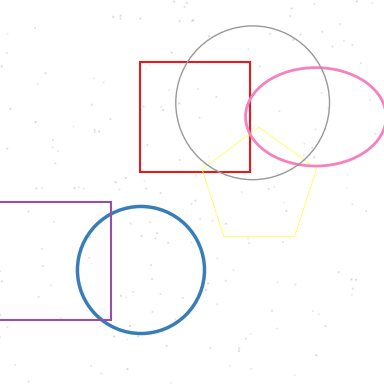[{"shape": "square", "thickness": 1.5, "radius": 0.71, "center": [0.505, 0.696]}, {"shape": "circle", "thickness": 2.5, "radius": 0.82, "center": [0.366, 0.299]}, {"shape": "square", "thickness": 1.5, "radius": 0.77, "center": [0.135, 0.321]}, {"shape": "pentagon", "thickness": 0.5, "radius": 0.78, "center": [0.673, 0.513]}, {"shape": "oval", "thickness": 2, "radius": 0.91, "center": [0.82, 0.697]}, {"shape": "circle", "thickness": 1, "radius": 1.0, "center": [0.656, 0.733]}]